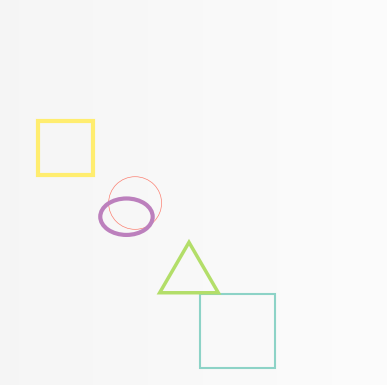[{"shape": "square", "thickness": 1.5, "radius": 0.48, "center": [0.613, 0.141]}, {"shape": "circle", "thickness": 0.5, "radius": 0.34, "center": [0.349, 0.473]}, {"shape": "triangle", "thickness": 2.5, "radius": 0.44, "center": [0.488, 0.283]}, {"shape": "oval", "thickness": 3, "radius": 0.34, "center": [0.326, 0.437]}, {"shape": "square", "thickness": 3, "radius": 0.35, "center": [0.169, 0.616]}]